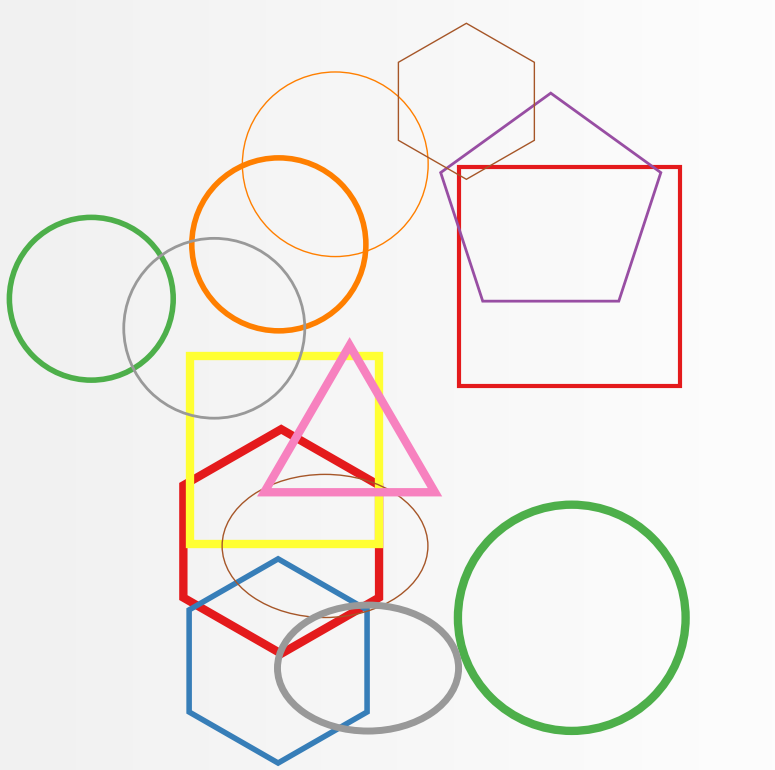[{"shape": "hexagon", "thickness": 3, "radius": 0.73, "center": [0.363, 0.297]}, {"shape": "square", "thickness": 1.5, "radius": 0.71, "center": [0.735, 0.641]}, {"shape": "hexagon", "thickness": 2, "radius": 0.66, "center": [0.359, 0.142]}, {"shape": "circle", "thickness": 3, "radius": 0.73, "center": [0.738, 0.198]}, {"shape": "circle", "thickness": 2, "radius": 0.53, "center": [0.118, 0.612]}, {"shape": "pentagon", "thickness": 1, "radius": 0.75, "center": [0.711, 0.73]}, {"shape": "circle", "thickness": 2, "radius": 0.56, "center": [0.36, 0.683]}, {"shape": "circle", "thickness": 0.5, "radius": 0.6, "center": [0.433, 0.787]}, {"shape": "square", "thickness": 3, "radius": 0.61, "center": [0.368, 0.415]}, {"shape": "oval", "thickness": 0.5, "radius": 0.66, "center": [0.419, 0.291]}, {"shape": "hexagon", "thickness": 0.5, "radius": 0.51, "center": [0.602, 0.868]}, {"shape": "triangle", "thickness": 3, "radius": 0.64, "center": [0.451, 0.424]}, {"shape": "oval", "thickness": 2.5, "radius": 0.58, "center": [0.475, 0.132]}, {"shape": "circle", "thickness": 1, "radius": 0.58, "center": [0.276, 0.574]}]